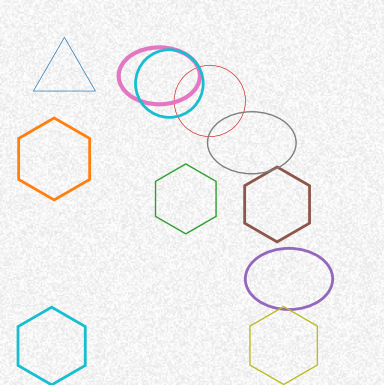[{"shape": "triangle", "thickness": 0.5, "radius": 0.47, "center": [0.167, 0.81]}, {"shape": "hexagon", "thickness": 2, "radius": 0.53, "center": [0.141, 0.587]}, {"shape": "hexagon", "thickness": 1, "radius": 0.45, "center": [0.483, 0.483]}, {"shape": "circle", "thickness": 0.5, "radius": 0.46, "center": [0.545, 0.738]}, {"shape": "oval", "thickness": 2, "radius": 0.57, "center": [0.751, 0.275]}, {"shape": "hexagon", "thickness": 2, "radius": 0.49, "center": [0.72, 0.469]}, {"shape": "oval", "thickness": 3, "radius": 0.53, "center": [0.414, 0.803]}, {"shape": "oval", "thickness": 1, "radius": 0.58, "center": [0.654, 0.629]}, {"shape": "hexagon", "thickness": 1, "radius": 0.51, "center": [0.737, 0.102]}, {"shape": "circle", "thickness": 2, "radius": 0.44, "center": [0.44, 0.783]}, {"shape": "hexagon", "thickness": 2, "radius": 0.5, "center": [0.134, 0.101]}]